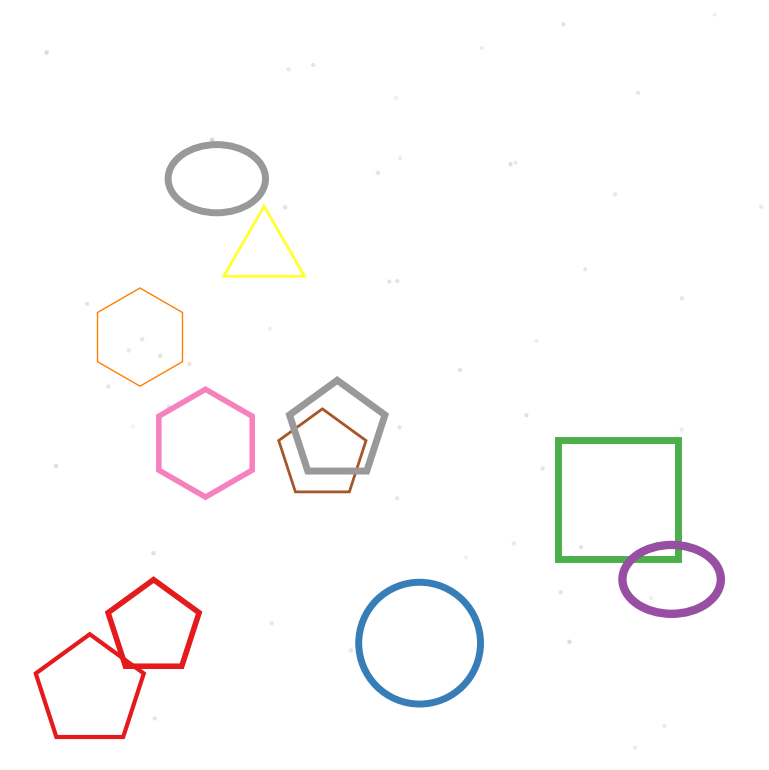[{"shape": "pentagon", "thickness": 2, "radius": 0.31, "center": [0.199, 0.185]}, {"shape": "pentagon", "thickness": 1.5, "radius": 0.37, "center": [0.117, 0.103]}, {"shape": "circle", "thickness": 2.5, "radius": 0.4, "center": [0.545, 0.165]}, {"shape": "square", "thickness": 2.5, "radius": 0.39, "center": [0.803, 0.351]}, {"shape": "oval", "thickness": 3, "radius": 0.32, "center": [0.872, 0.248]}, {"shape": "hexagon", "thickness": 0.5, "radius": 0.32, "center": [0.182, 0.562]}, {"shape": "triangle", "thickness": 1, "radius": 0.3, "center": [0.343, 0.672]}, {"shape": "pentagon", "thickness": 1, "radius": 0.3, "center": [0.419, 0.409]}, {"shape": "hexagon", "thickness": 2, "radius": 0.35, "center": [0.267, 0.424]}, {"shape": "pentagon", "thickness": 2.5, "radius": 0.33, "center": [0.438, 0.441]}, {"shape": "oval", "thickness": 2.5, "radius": 0.32, "center": [0.282, 0.768]}]